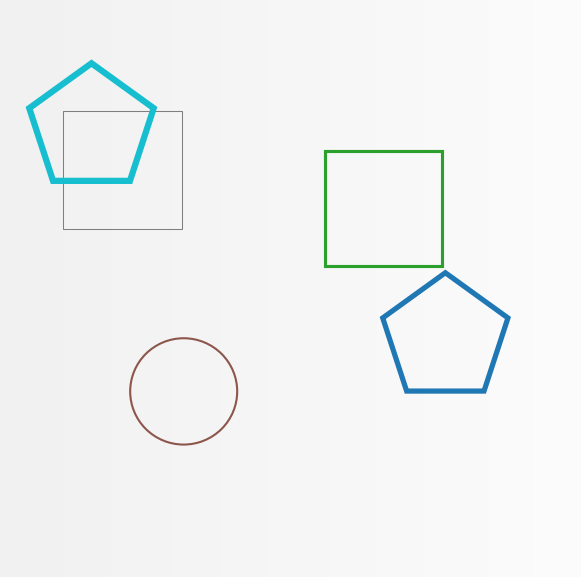[{"shape": "pentagon", "thickness": 2.5, "radius": 0.57, "center": [0.766, 0.414]}, {"shape": "square", "thickness": 1.5, "radius": 0.5, "center": [0.66, 0.638]}, {"shape": "circle", "thickness": 1, "radius": 0.46, "center": [0.316, 0.321]}, {"shape": "square", "thickness": 0.5, "radius": 0.51, "center": [0.211, 0.705]}, {"shape": "pentagon", "thickness": 3, "radius": 0.56, "center": [0.157, 0.777]}]